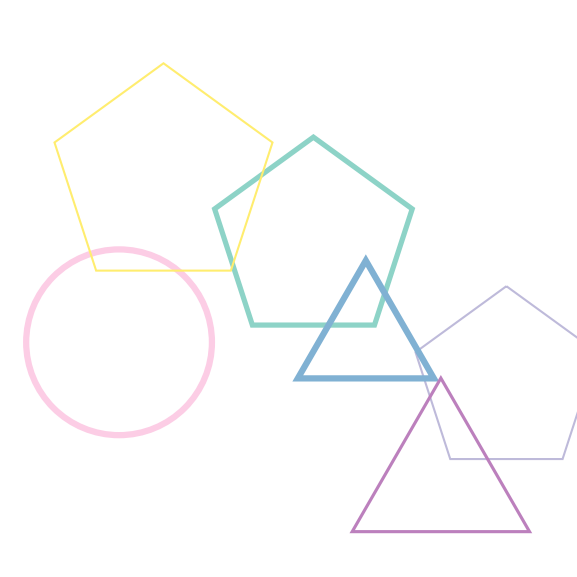[{"shape": "pentagon", "thickness": 2.5, "radius": 0.9, "center": [0.543, 0.582]}, {"shape": "pentagon", "thickness": 1, "radius": 0.83, "center": [0.877, 0.338]}, {"shape": "triangle", "thickness": 3, "radius": 0.68, "center": [0.633, 0.412]}, {"shape": "circle", "thickness": 3, "radius": 0.8, "center": [0.206, 0.406]}, {"shape": "triangle", "thickness": 1.5, "radius": 0.89, "center": [0.763, 0.167]}, {"shape": "pentagon", "thickness": 1, "radius": 0.99, "center": [0.283, 0.691]}]